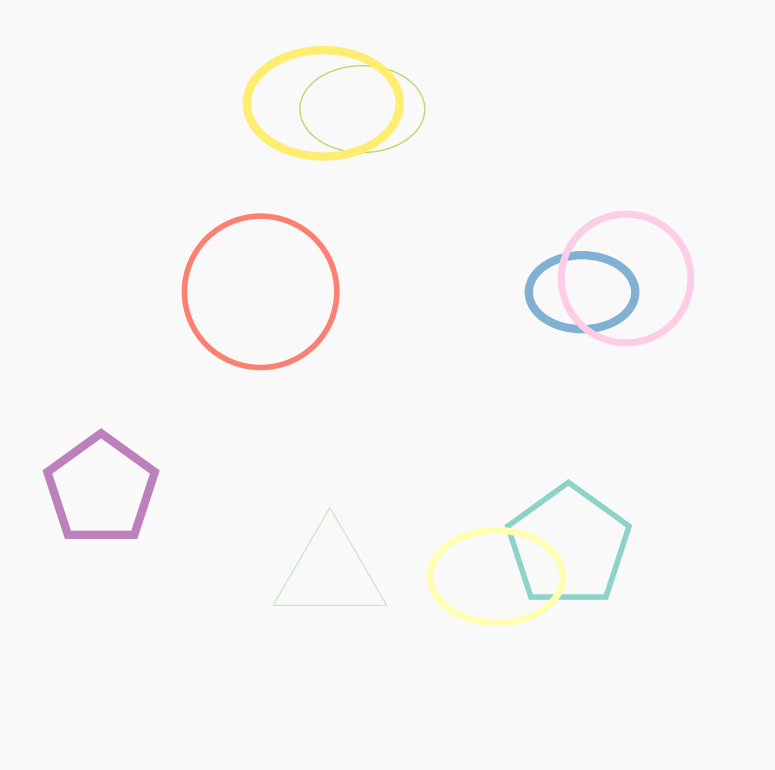[{"shape": "pentagon", "thickness": 2, "radius": 0.41, "center": [0.733, 0.291]}, {"shape": "oval", "thickness": 2.5, "radius": 0.43, "center": [0.641, 0.251]}, {"shape": "circle", "thickness": 2, "radius": 0.49, "center": [0.336, 0.621]}, {"shape": "oval", "thickness": 3, "radius": 0.34, "center": [0.751, 0.621]}, {"shape": "oval", "thickness": 0.5, "radius": 0.4, "center": [0.467, 0.858]}, {"shape": "circle", "thickness": 2.5, "radius": 0.42, "center": [0.808, 0.638]}, {"shape": "pentagon", "thickness": 3, "radius": 0.36, "center": [0.13, 0.364]}, {"shape": "triangle", "thickness": 0.5, "radius": 0.42, "center": [0.426, 0.256]}, {"shape": "oval", "thickness": 3, "radius": 0.49, "center": [0.417, 0.866]}]